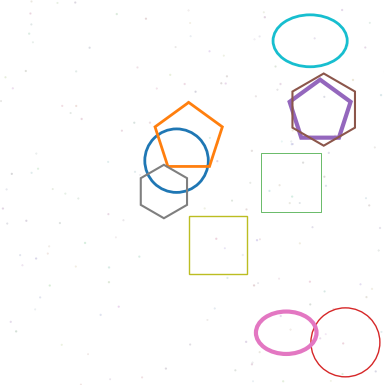[{"shape": "circle", "thickness": 2, "radius": 0.41, "center": [0.459, 0.583]}, {"shape": "pentagon", "thickness": 2, "radius": 0.46, "center": [0.49, 0.642]}, {"shape": "square", "thickness": 0.5, "radius": 0.39, "center": [0.755, 0.526]}, {"shape": "circle", "thickness": 1, "radius": 0.45, "center": [0.897, 0.111]}, {"shape": "pentagon", "thickness": 3, "radius": 0.42, "center": [0.831, 0.71]}, {"shape": "hexagon", "thickness": 1.5, "radius": 0.47, "center": [0.841, 0.715]}, {"shape": "oval", "thickness": 3, "radius": 0.39, "center": [0.743, 0.136]}, {"shape": "hexagon", "thickness": 1.5, "radius": 0.35, "center": [0.426, 0.503]}, {"shape": "square", "thickness": 1, "radius": 0.38, "center": [0.566, 0.363]}, {"shape": "oval", "thickness": 2, "radius": 0.48, "center": [0.806, 0.894]}]